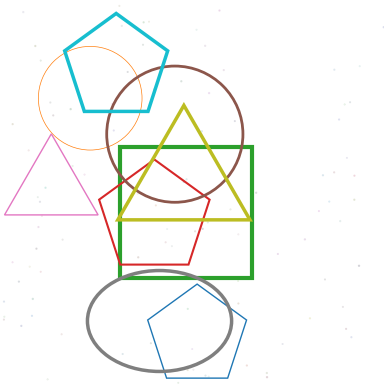[{"shape": "pentagon", "thickness": 1, "radius": 0.67, "center": [0.512, 0.127]}, {"shape": "circle", "thickness": 0.5, "radius": 0.67, "center": [0.234, 0.745]}, {"shape": "square", "thickness": 3, "radius": 0.86, "center": [0.484, 0.448]}, {"shape": "pentagon", "thickness": 1.5, "radius": 0.75, "center": [0.401, 0.435]}, {"shape": "circle", "thickness": 2, "radius": 0.88, "center": [0.454, 0.651]}, {"shape": "triangle", "thickness": 1, "radius": 0.7, "center": [0.133, 0.512]}, {"shape": "oval", "thickness": 2.5, "radius": 0.94, "center": [0.414, 0.166]}, {"shape": "triangle", "thickness": 2.5, "radius": 0.99, "center": [0.478, 0.528]}, {"shape": "pentagon", "thickness": 2.5, "radius": 0.7, "center": [0.302, 0.824]}]